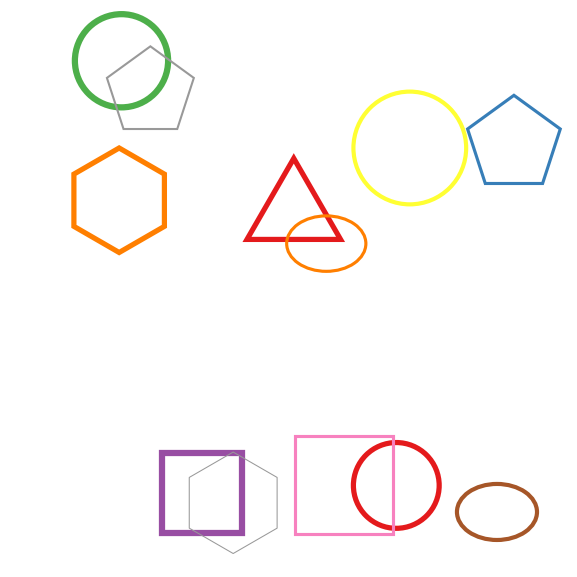[{"shape": "triangle", "thickness": 2.5, "radius": 0.47, "center": [0.509, 0.631]}, {"shape": "circle", "thickness": 2.5, "radius": 0.37, "center": [0.686, 0.159]}, {"shape": "pentagon", "thickness": 1.5, "radius": 0.42, "center": [0.89, 0.75]}, {"shape": "circle", "thickness": 3, "radius": 0.4, "center": [0.21, 0.894]}, {"shape": "square", "thickness": 3, "radius": 0.35, "center": [0.349, 0.145]}, {"shape": "oval", "thickness": 1.5, "radius": 0.34, "center": [0.565, 0.577]}, {"shape": "hexagon", "thickness": 2.5, "radius": 0.45, "center": [0.206, 0.652]}, {"shape": "circle", "thickness": 2, "radius": 0.49, "center": [0.71, 0.743]}, {"shape": "oval", "thickness": 2, "radius": 0.35, "center": [0.861, 0.113]}, {"shape": "square", "thickness": 1.5, "radius": 0.43, "center": [0.596, 0.16]}, {"shape": "hexagon", "thickness": 0.5, "radius": 0.44, "center": [0.404, 0.129]}, {"shape": "pentagon", "thickness": 1, "radius": 0.4, "center": [0.26, 0.84]}]